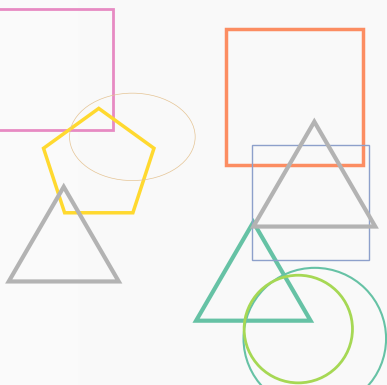[{"shape": "circle", "thickness": 1.5, "radius": 0.92, "center": [0.812, 0.12]}, {"shape": "triangle", "thickness": 3, "radius": 0.85, "center": [0.654, 0.252]}, {"shape": "square", "thickness": 2.5, "radius": 0.88, "center": [0.761, 0.747]}, {"shape": "square", "thickness": 1, "radius": 0.75, "center": [0.802, 0.474]}, {"shape": "square", "thickness": 2, "radius": 0.79, "center": [0.135, 0.82]}, {"shape": "circle", "thickness": 2, "radius": 0.7, "center": [0.77, 0.145]}, {"shape": "pentagon", "thickness": 2.5, "radius": 0.75, "center": [0.255, 0.569]}, {"shape": "oval", "thickness": 0.5, "radius": 0.81, "center": [0.342, 0.645]}, {"shape": "triangle", "thickness": 3, "radius": 0.82, "center": [0.164, 0.351]}, {"shape": "triangle", "thickness": 3, "radius": 0.91, "center": [0.811, 0.502]}]